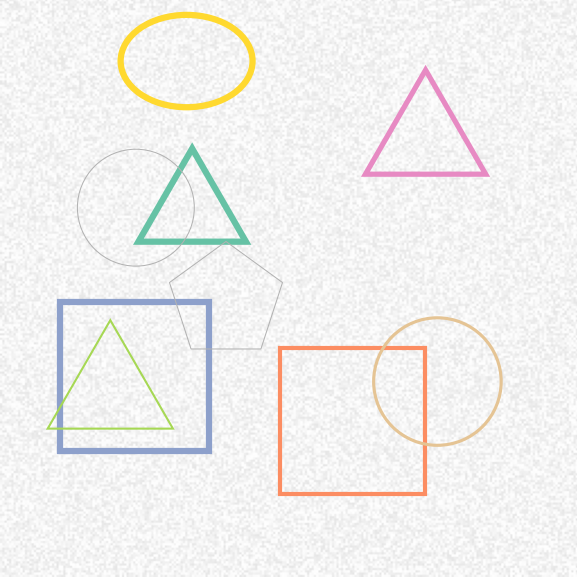[{"shape": "triangle", "thickness": 3, "radius": 0.54, "center": [0.333, 0.634]}, {"shape": "square", "thickness": 2, "radius": 0.63, "center": [0.61, 0.27]}, {"shape": "square", "thickness": 3, "radius": 0.64, "center": [0.233, 0.347]}, {"shape": "triangle", "thickness": 2.5, "radius": 0.6, "center": [0.737, 0.758]}, {"shape": "triangle", "thickness": 1, "radius": 0.63, "center": [0.191, 0.32]}, {"shape": "oval", "thickness": 3, "radius": 0.57, "center": [0.323, 0.893]}, {"shape": "circle", "thickness": 1.5, "radius": 0.55, "center": [0.757, 0.338]}, {"shape": "pentagon", "thickness": 0.5, "radius": 0.51, "center": [0.391, 0.478]}, {"shape": "circle", "thickness": 0.5, "radius": 0.51, "center": [0.235, 0.64]}]